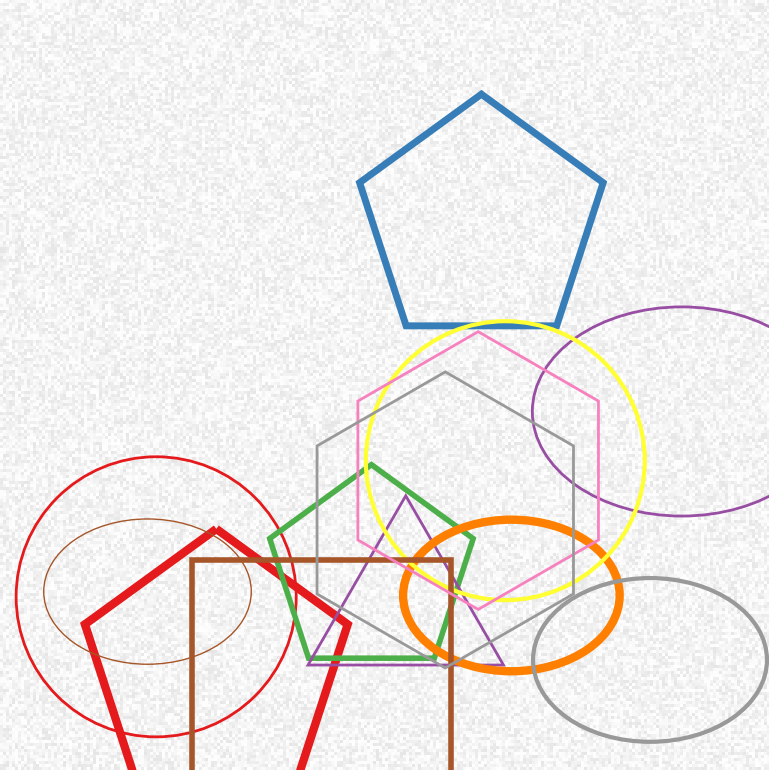[{"shape": "circle", "thickness": 1, "radius": 0.91, "center": [0.203, 0.225]}, {"shape": "pentagon", "thickness": 3, "radius": 0.9, "center": [0.281, 0.134]}, {"shape": "pentagon", "thickness": 2.5, "radius": 0.83, "center": [0.625, 0.711]}, {"shape": "pentagon", "thickness": 2, "radius": 0.69, "center": [0.482, 0.258]}, {"shape": "oval", "thickness": 1, "radius": 0.97, "center": [0.885, 0.466]}, {"shape": "triangle", "thickness": 1, "radius": 0.73, "center": [0.527, 0.21]}, {"shape": "oval", "thickness": 3, "radius": 0.7, "center": [0.664, 0.227]}, {"shape": "circle", "thickness": 1.5, "radius": 0.91, "center": [0.656, 0.402]}, {"shape": "oval", "thickness": 0.5, "radius": 0.67, "center": [0.192, 0.232]}, {"shape": "square", "thickness": 2, "radius": 0.84, "center": [0.418, 0.104]}, {"shape": "hexagon", "thickness": 1, "radius": 0.9, "center": [0.621, 0.389]}, {"shape": "oval", "thickness": 1.5, "radius": 0.76, "center": [0.844, 0.143]}, {"shape": "hexagon", "thickness": 1, "radius": 0.96, "center": [0.578, 0.325]}]